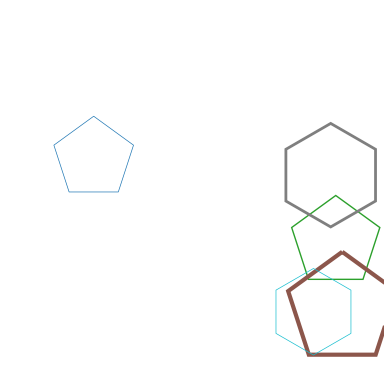[{"shape": "pentagon", "thickness": 0.5, "radius": 0.54, "center": [0.243, 0.589]}, {"shape": "pentagon", "thickness": 1, "radius": 0.6, "center": [0.872, 0.372]}, {"shape": "pentagon", "thickness": 3, "radius": 0.74, "center": [0.889, 0.198]}, {"shape": "hexagon", "thickness": 2, "radius": 0.67, "center": [0.859, 0.545]}, {"shape": "hexagon", "thickness": 0.5, "radius": 0.56, "center": [0.814, 0.19]}]